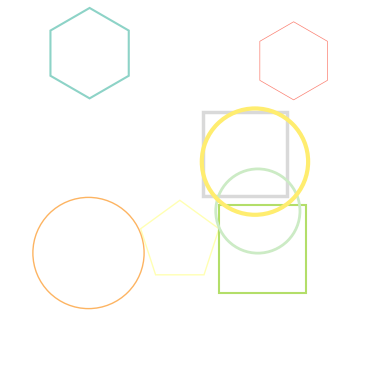[{"shape": "hexagon", "thickness": 1.5, "radius": 0.59, "center": [0.233, 0.862]}, {"shape": "pentagon", "thickness": 1, "radius": 0.53, "center": [0.467, 0.373]}, {"shape": "hexagon", "thickness": 0.5, "radius": 0.51, "center": [0.763, 0.842]}, {"shape": "circle", "thickness": 1, "radius": 0.72, "center": [0.23, 0.343]}, {"shape": "square", "thickness": 1.5, "radius": 0.57, "center": [0.682, 0.353]}, {"shape": "square", "thickness": 2.5, "radius": 0.55, "center": [0.637, 0.599]}, {"shape": "circle", "thickness": 2, "radius": 0.55, "center": [0.67, 0.452]}, {"shape": "circle", "thickness": 3, "radius": 0.69, "center": [0.662, 0.58]}]